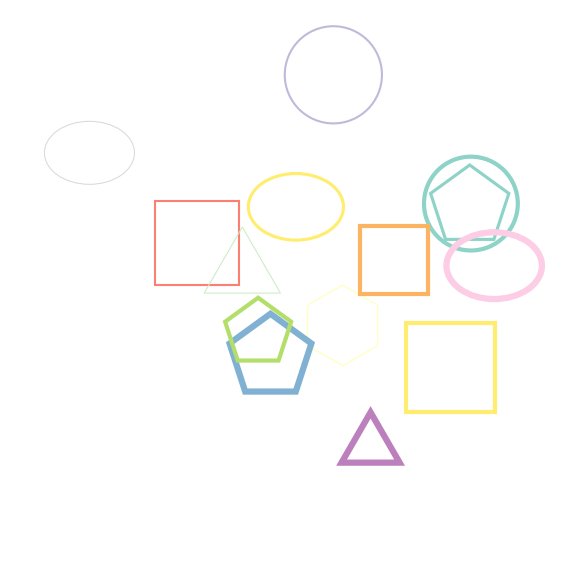[{"shape": "circle", "thickness": 2, "radius": 0.41, "center": [0.815, 0.647]}, {"shape": "pentagon", "thickness": 1.5, "radius": 0.36, "center": [0.813, 0.642]}, {"shape": "hexagon", "thickness": 0.5, "radius": 0.35, "center": [0.593, 0.436]}, {"shape": "circle", "thickness": 1, "radius": 0.42, "center": [0.577, 0.87]}, {"shape": "square", "thickness": 1, "radius": 0.36, "center": [0.341, 0.578]}, {"shape": "pentagon", "thickness": 3, "radius": 0.37, "center": [0.468, 0.381]}, {"shape": "square", "thickness": 2, "radius": 0.3, "center": [0.683, 0.549]}, {"shape": "pentagon", "thickness": 2, "radius": 0.3, "center": [0.447, 0.423]}, {"shape": "oval", "thickness": 3, "radius": 0.41, "center": [0.856, 0.539]}, {"shape": "oval", "thickness": 0.5, "radius": 0.39, "center": [0.155, 0.735]}, {"shape": "triangle", "thickness": 3, "radius": 0.29, "center": [0.642, 0.227]}, {"shape": "triangle", "thickness": 0.5, "radius": 0.38, "center": [0.42, 0.53]}, {"shape": "square", "thickness": 2, "radius": 0.39, "center": [0.78, 0.363]}, {"shape": "oval", "thickness": 1.5, "radius": 0.41, "center": [0.512, 0.641]}]